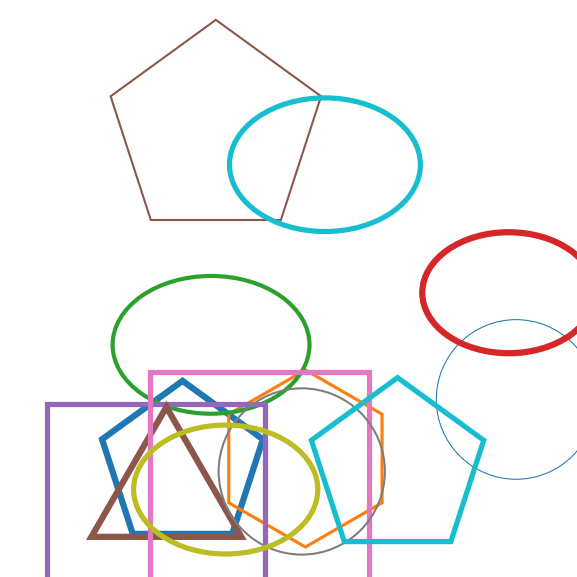[{"shape": "circle", "thickness": 0.5, "radius": 0.69, "center": [0.894, 0.307]}, {"shape": "pentagon", "thickness": 3, "radius": 0.73, "center": [0.316, 0.193]}, {"shape": "hexagon", "thickness": 1.5, "radius": 0.77, "center": [0.529, 0.205]}, {"shape": "oval", "thickness": 2, "radius": 0.85, "center": [0.365, 0.402]}, {"shape": "oval", "thickness": 3, "radius": 0.75, "center": [0.881, 0.492]}, {"shape": "square", "thickness": 2.5, "radius": 0.94, "center": [0.27, 0.111]}, {"shape": "triangle", "thickness": 3, "radius": 0.75, "center": [0.288, 0.144]}, {"shape": "pentagon", "thickness": 1, "radius": 0.96, "center": [0.374, 0.773]}, {"shape": "square", "thickness": 2.5, "radius": 0.95, "center": [0.45, 0.165]}, {"shape": "circle", "thickness": 1, "radius": 0.72, "center": [0.523, 0.183]}, {"shape": "oval", "thickness": 2.5, "radius": 0.8, "center": [0.391, 0.151]}, {"shape": "pentagon", "thickness": 2.5, "radius": 0.78, "center": [0.688, 0.188]}, {"shape": "oval", "thickness": 2.5, "radius": 0.83, "center": [0.563, 0.714]}]